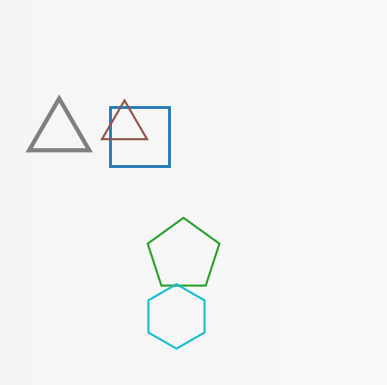[{"shape": "square", "thickness": 2, "radius": 0.39, "center": [0.36, 0.645]}, {"shape": "pentagon", "thickness": 1.5, "radius": 0.49, "center": [0.474, 0.337]}, {"shape": "triangle", "thickness": 1.5, "radius": 0.34, "center": [0.321, 0.672]}, {"shape": "triangle", "thickness": 3, "radius": 0.45, "center": [0.153, 0.654]}, {"shape": "hexagon", "thickness": 1.5, "radius": 0.42, "center": [0.455, 0.178]}]